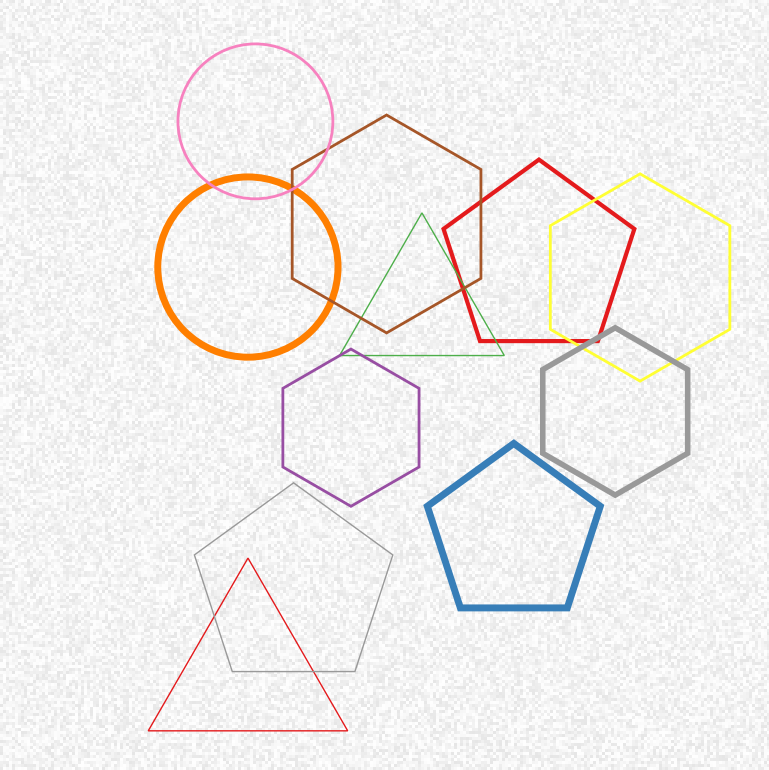[{"shape": "pentagon", "thickness": 1.5, "radius": 0.65, "center": [0.7, 0.662]}, {"shape": "triangle", "thickness": 0.5, "radius": 0.75, "center": [0.322, 0.126]}, {"shape": "pentagon", "thickness": 2.5, "radius": 0.59, "center": [0.667, 0.306]}, {"shape": "triangle", "thickness": 0.5, "radius": 0.62, "center": [0.548, 0.6]}, {"shape": "hexagon", "thickness": 1, "radius": 0.51, "center": [0.456, 0.445]}, {"shape": "circle", "thickness": 2.5, "radius": 0.59, "center": [0.322, 0.653]}, {"shape": "hexagon", "thickness": 1, "radius": 0.67, "center": [0.831, 0.64]}, {"shape": "hexagon", "thickness": 1, "radius": 0.71, "center": [0.502, 0.709]}, {"shape": "circle", "thickness": 1, "radius": 0.5, "center": [0.332, 0.842]}, {"shape": "hexagon", "thickness": 2, "radius": 0.54, "center": [0.799, 0.466]}, {"shape": "pentagon", "thickness": 0.5, "radius": 0.68, "center": [0.381, 0.237]}]